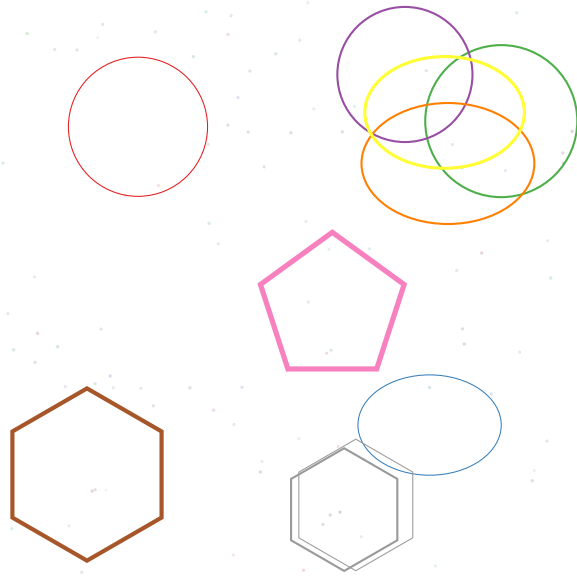[{"shape": "circle", "thickness": 0.5, "radius": 0.6, "center": [0.239, 0.78]}, {"shape": "oval", "thickness": 0.5, "radius": 0.62, "center": [0.744, 0.263]}, {"shape": "circle", "thickness": 1, "radius": 0.66, "center": [0.868, 0.789]}, {"shape": "circle", "thickness": 1, "radius": 0.58, "center": [0.701, 0.87]}, {"shape": "oval", "thickness": 1, "radius": 0.75, "center": [0.776, 0.716]}, {"shape": "oval", "thickness": 1.5, "radius": 0.69, "center": [0.77, 0.804]}, {"shape": "hexagon", "thickness": 2, "radius": 0.75, "center": [0.151, 0.177]}, {"shape": "pentagon", "thickness": 2.5, "radius": 0.65, "center": [0.575, 0.466]}, {"shape": "hexagon", "thickness": 1, "radius": 0.53, "center": [0.596, 0.117]}, {"shape": "hexagon", "thickness": 0.5, "radius": 0.57, "center": [0.616, 0.125]}]